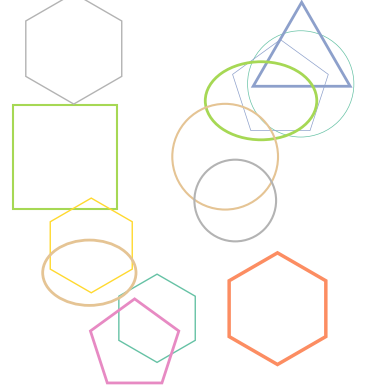[{"shape": "hexagon", "thickness": 1, "radius": 0.57, "center": [0.408, 0.173]}, {"shape": "circle", "thickness": 0.5, "radius": 0.69, "center": [0.781, 0.782]}, {"shape": "hexagon", "thickness": 2.5, "radius": 0.72, "center": [0.721, 0.198]}, {"shape": "pentagon", "thickness": 0.5, "radius": 0.65, "center": [0.728, 0.766]}, {"shape": "triangle", "thickness": 2, "radius": 0.73, "center": [0.784, 0.849]}, {"shape": "pentagon", "thickness": 2, "radius": 0.6, "center": [0.35, 0.103]}, {"shape": "oval", "thickness": 2, "radius": 0.72, "center": [0.678, 0.738]}, {"shape": "square", "thickness": 1.5, "radius": 0.67, "center": [0.169, 0.592]}, {"shape": "hexagon", "thickness": 1, "radius": 0.61, "center": [0.237, 0.363]}, {"shape": "oval", "thickness": 2, "radius": 0.61, "center": [0.232, 0.292]}, {"shape": "circle", "thickness": 1.5, "radius": 0.69, "center": [0.585, 0.593]}, {"shape": "hexagon", "thickness": 1, "radius": 0.72, "center": [0.192, 0.874]}, {"shape": "circle", "thickness": 1.5, "radius": 0.53, "center": [0.611, 0.479]}]